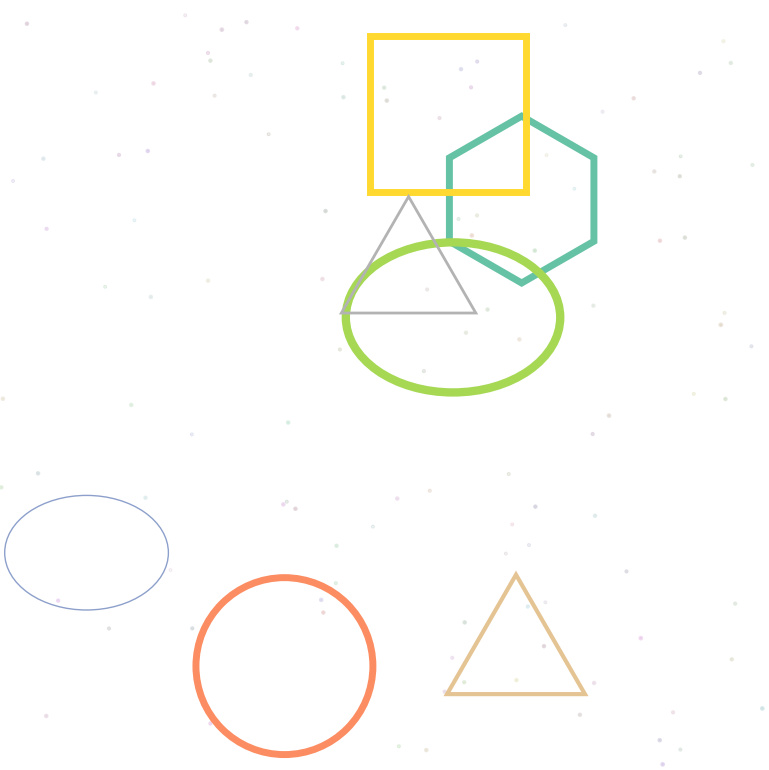[{"shape": "hexagon", "thickness": 2.5, "radius": 0.54, "center": [0.677, 0.741]}, {"shape": "circle", "thickness": 2.5, "radius": 0.57, "center": [0.369, 0.135]}, {"shape": "oval", "thickness": 0.5, "radius": 0.53, "center": [0.112, 0.282]}, {"shape": "oval", "thickness": 3, "radius": 0.7, "center": [0.588, 0.588]}, {"shape": "square", "thickness": 2.5, "radius": 0.51, "center": [0.581, 0.851]}, {"shape": "triangle", "thickness": 1.5, "radius": 0.52, "center": [0.67, 0.15]}, {"shape": "triangle", "thickness": 1, "radius": 0.5, "center": [0.531, 0.644]}]